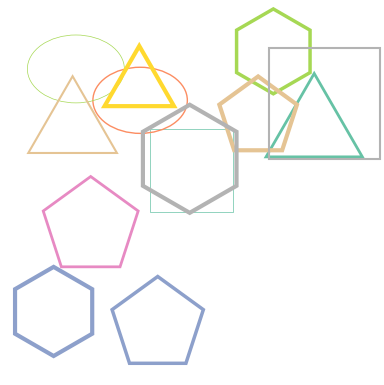[{"shape": "triangle", "thickness": 2, "radius": 0.72, "center": [0.816, 0.665]}, {"shape": "square", "thickness": 0.5, "radius": 0.54, "center": [0.498, 0.556]}, {"shape": "oval", "thickness": 1, "radius": 0.61, "center": [0.364, 0.739]}, {"shape": "pentagon", "thickness": 2.5, "radius": 0.62, "center": [0.41, 0.157]}, {"shape": "hexagon", "thickness": 3, "radius": 0.58, "center": [0.139, 0.191]}, {"shape": "pentagon", "thickness": 2, "radius": 0.65, "center": [0.236, 0.412]}, {"shape": "oval", "thickness": 0.5, "radius": 0.63, "center": [0.197, 0.821]}, {"shape": "hexagon", "thickness": 2.5, "radius": 0.55, "center": [0.71, 0.867]}, {"shape": "triangle", "thickness": 3, "radius": 0.52, "center": [0.362, 0.776]}, {"shape": "triangle", "thickness": 1.5, "radius": 0.66, "center": [0.189, 0.669]}, {"shape": "pentagon", "thickness": 3, "radius": 0.53, "center": [0.671, 0.695]}, {"shape": "square", "thickness": 1.5, "radius": 0.72, "center": [0.842, 0.732]}, {"shape": "hexagon", "thickness": 3, "radius": 0.7, "center": [0.493, 0.588]}]